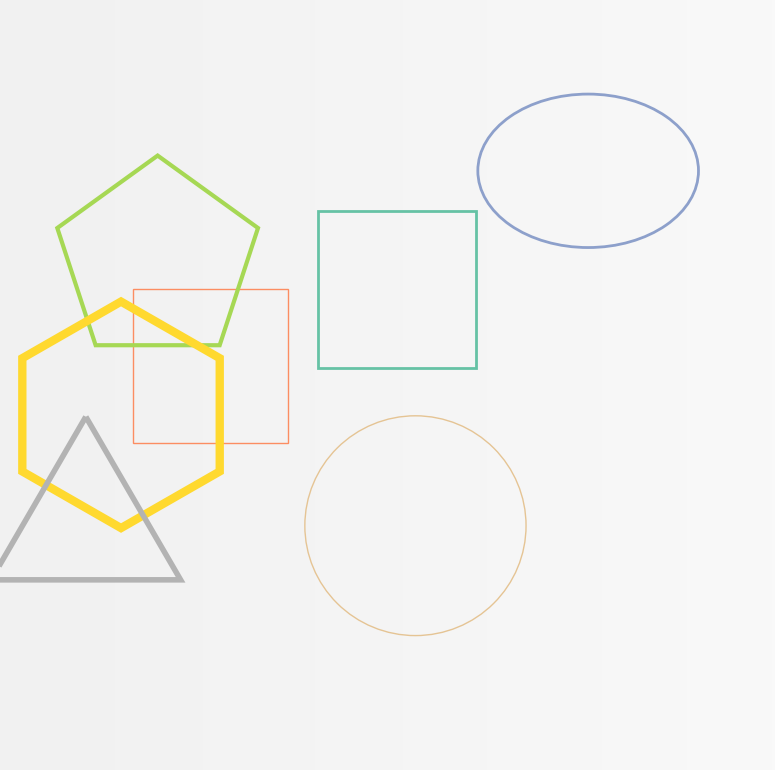[{"shape": "square", "thickness": 1, "radius": 0.51, "center": [0.513, 0.624]}, {"shape": "square", "thickness": 0.5, "radius": 0.5, "center": [0.271, 0.525]}, {"shape": "oval", "thickness": 1, "radius": 0.71, "center": [0.759, 0.778]}, {"shape": "pentagon", "thickness": 1.5, "radius": 0.68, "center": [0.203, 0.662]}, {"shape": "hexagon", "thickness": 3, "radius": 0.74, "center": [0.156, 0.461]}, {"shape": "circle", "thickness": 0.5, "radius": 0.71, "center": [0.536, 0.317]}, {"shape": "triangle", "thickness": 2, "radius": 0.71, "center": [0.111, 0.318]}]